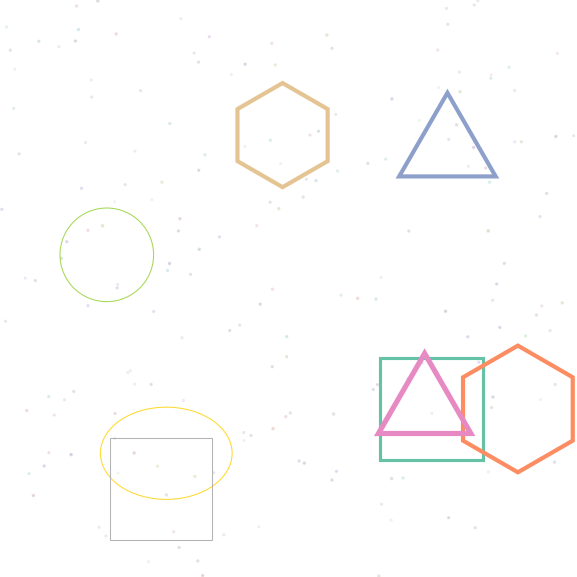[{"shape": "square", "thickness": 1.5, "radius": 0.44, "center": [0.747, 0.29]}, {"shape": "hexagon", "thickness": 2, "radius": 0.55, "center": [0.897, 0.291]}, {"shape": "triangle", "thickness": 2, "radius": 0.48, "center": [0.775, 0.742]}, {"shape": "triangle", "thickness": 2.5, "radius": 0.46, "center": [0.735, 0.295]}, {"shape": "circle", "thickness": 0.5, "radius": 0.41, "center": [0.185, 0.558]}, {"shape": "oval", "thickness": 0.5, "radius": 0.57, "center": [0.288, 0.214]}, {"shape": "hexagon", "thickness": 2, "radius": 0.45, "center": [0.489, 0.765]}, {"shape": "square", "thickness": 0.5, "radius": 0.44, "center": [0.279, 0.153]}]